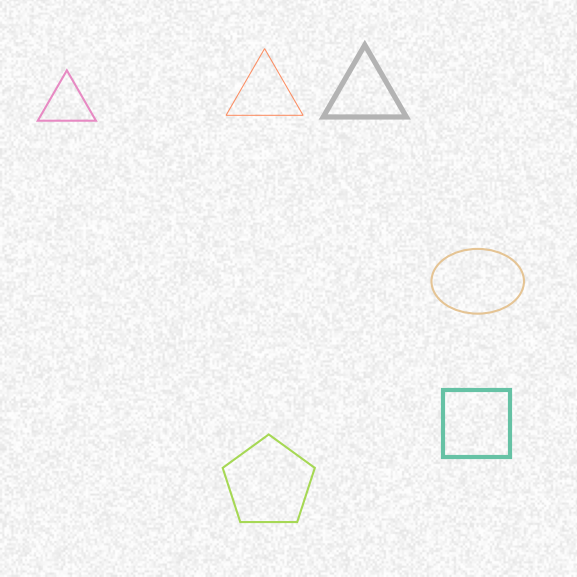[{"shape": "square", "thickness": 2, "radius": 0.29, "center": [0.825, 0.266]}, {"shape": "triangle", "thickness": 0.5, "radius": 0.39, "center": [0.458, 0.838]}, {"shape": "triangle", "thickness": 1, "radius": 0.29, "center": [0.116, 0.819]}, {"shape": "pentagon", "thickness": 1, "radius": 0.42, "center": [0.465, 0.163]}, {"shape": "oval", "thickness": 1, "radius": 0.4, "center": [0.827, 0.512]}, {"shape": "triangle", "thickness": 2.5, "radius": 0.42, "center": [0.632, 0.838]}]